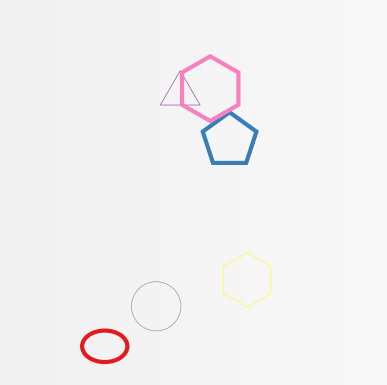[{"shape": "oval", "thickness": 3, "radius": 0.29, "center": [0.27, 0.1]}, {"shape": "pentagon", "thickness": 3, "radius": 0.36, "center": [0.592, 0.636]}, {"shape": "triangle", "thickness": 0.5, "radius": 0.3, "center": [0.465, 0.757]}, {"shape": "hexagon", "thickness": 0.5, "radius": 0.35, "center": [0.638, 0.273]}, {"shape": "hexagon", "thickness": 3, "radius": 0.42, "center": [0.542, 0.77]}, {"shape": "circle", "thickness": 0.5, "radius": 0.32, "center": [0.403, 0.204]}]